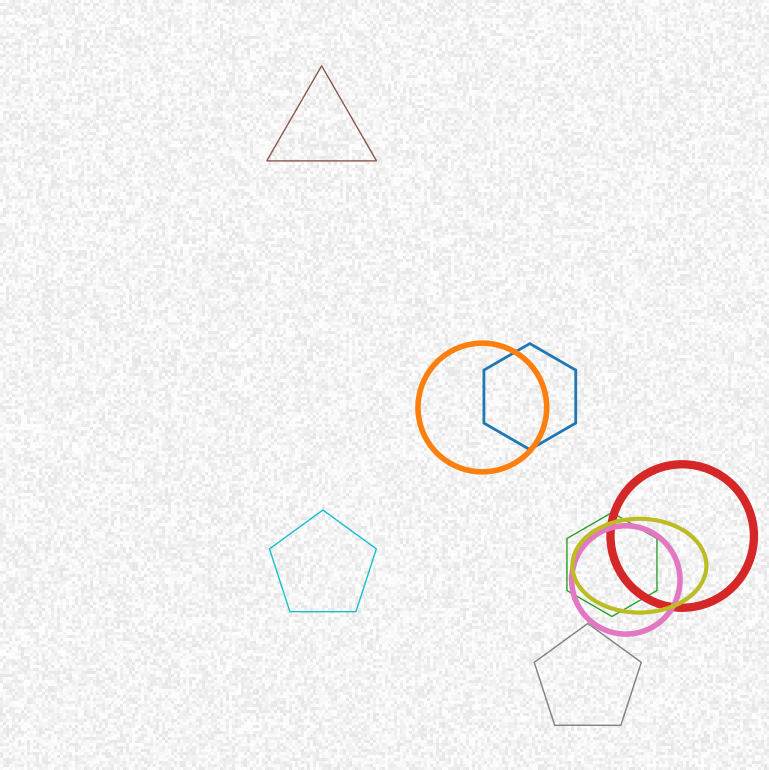[{"shape": "hexagon", "thickness": 1, "radius": 0.34, "center": [0.688, 0.485]}, {"shape": "circle", "thickness": 2, "radius": 0.42, "center": [0.626, 0.471]}, {"shape": "hexagon", "thickness": 0.5, "radius": 0.34, "center": [0.795, 0.267]}, {"shape": "circle", "thickness": 3, "radius": 0.47, "center": [0.886, 0.304]}, {"shape": "triangle", "thickness": 0.5, "radius": 0.41, "center": [0.418, 0.832]}, {"shape": "circle", "thickness": 2, "radius": 0.35, "center": [0.813, 0.247]}, {"shape": "pentagon", "thickness": 0.5, "radius": 0.37, "center": [0.763, 0.117]}, {"shape": "oval", "thickness": 1.5, "radius": 0.44, "center": [0.83, 0.265]}, {"shape": "pentagon", "thickness": 0.5, "radius": 0.36, "center": [0.419, 0.265]}]